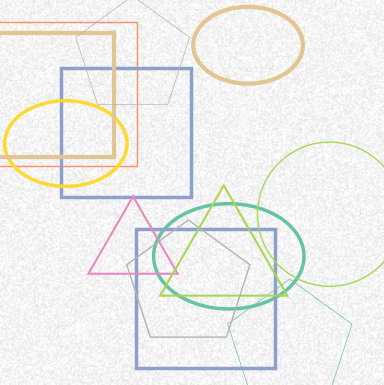[{"shape": "pentagon", "thickness": 0.5, "radius": 0.85, "center": [0.753, 0.106]}, {"shape": "oval", "thickness": 2.5, "radius": 0.98, "center": [0.594, 0.334]}, {"shape": "square", "thickness": 1, "radius": 0.94, "center": [0.168, 0.756]}, {"shape": "square", "thickness": 2.5, "radius": 0.84, "center": [0.327, 0.656]}, {"shape": "square", "thickness": 2.5, "radius": 0.9, "center": [0.533, 0.225]}, {"shape": "triangle", "thickness": 1.5, "radius": 0.67, "center": [0.346, 0.356]}, {"shape": "triangle", "thickness": 1.5, "radius": 0.95, "center": [0.581, 0.328]}, {"shape": "circle", "thickness": 1, "radius": 0.94, "center": [0.856, 0.444]}, {"shape": "oval", "thickness": 2.5, "radius": 0.79, "center": [0.171, 0.627]}, {"shape": "square", "thickness": 3, "radius": 0.8, "center": [0.135, 0.753]}, {"shape": "oval", "thickness": 3, "radius": 0.71, "center": [0.644, 0.883]}, {"shape": "pentagon", "thickness": 1, "radius": 0.84, "center": [0.489, 0.26]}, {"shape": "pentagon", "thickness": 0.5, "radius": 0.78, "center": [0.345, 0.855]}]